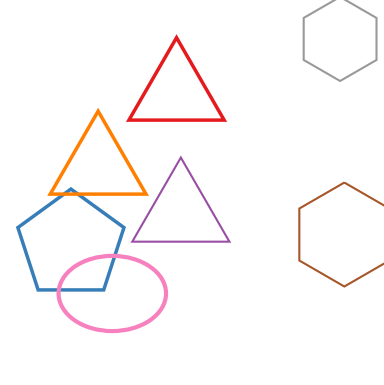[{"shape": "triangle", "thickness": 2.5, "radius": 0.71, "center": [0.459, 0.759]}, {"shape": "pentagon", "thickness": 2.5, "radius": 0.72, "center": [0.184, 0.364]}, {"shape": "triangle", "thickness": 1.5, "radius": 0.73, "center": [0.47, 0.445]}, {"shape": "triangle", "thickness": 2.5, "radius": 0.72, "center": [0.255, 0.568]}, {"shape": "hexagon", "thickness": 1.5, "radius": 0.68, "center": [0.894, 0.391]}, {"shape": "oval", "thickness": 3, "radius": 0.7, "center": [0.292, 0.238]}, {"shape": "hexagon", "thickness": 1.5, "radius": 0.55, "center": [0.883, 0.899]}]